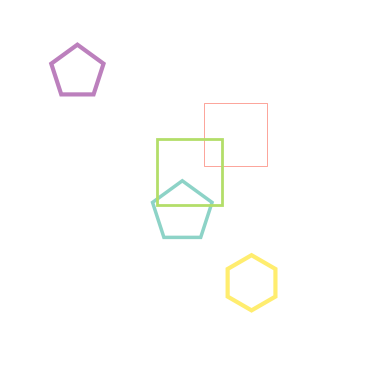[{"shape": "pentagon", "thickness": 2.5, "radius": 0.41, "center": [0.474, 0.449]}, {"shape": "square", "thickness": 0.5, "radius": 0.41, "center": [0.613, 0.651]}, {"shape": "square", "thickness": 2, "radius": 0.43, "center": [0.492, 0.554]}, {"shape": "pentagon", "thickness": 3, "radius": 0.36, "center": [0.201, 0.813]}, {"shape": "hexagon", "thickness": 3, "radius": 0.36, "center": [0.653, 0.265]}]